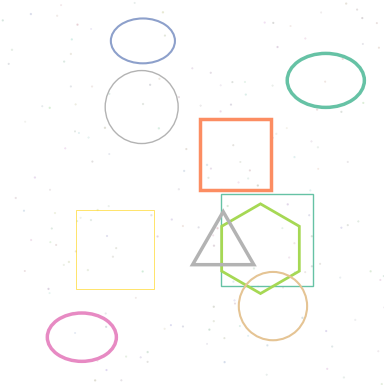[{"shape": "oval", "thickness": 2.5, "radius": 0.5, "center": [0.846, 0.791]}, {"shape": "square", "thickness": 1, "radius": 0.6, "center": [0.694, 0.376]}, {"shape": "square", "thickness": 2.5, "radius": 0.46, "center": [0.612, 0.598]}, {"shape": "oval", "thickness": 1.5, "radius": 0.42, "center": [0.371, 0.894]}, {"shape": "oval", "thickness": 2.5, "radius": 0.45, "center": [0.213, 0.124]}, {"shape": "hexagon", "thickness": 2, "radius": 0.58, "center": [0.677, 0.354]}, {"shape": "square", "thickness": 0.5, "radius": 0.51, "center": [0.298, 0.352]}, {"shape": "circle", "thickness": 1.5, "radius": 0.44, "center": [0.709, 0.205]}, {"shape": "circle", "thickness": 1, "radius": 0.47, "center": [0.368, 0.722]}, {"shape": "triangle", "thickness": 2.5, "radius": 0.46, "center": [0.58, 0.358]}]